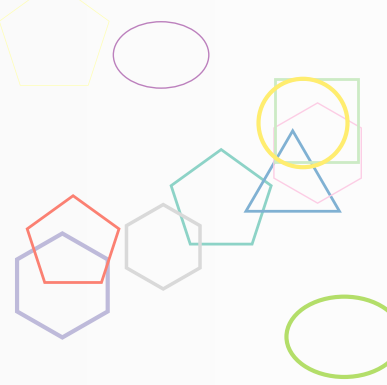[{"shape": "pentagon", "thickness": 2, "radius": 0.68, "center": [0.571, 0.476]}, {"shape": "pentagon", "thickness": 0.5, "radius": 0.75, "center": [0.14, 0.899]}, {"shape": "hexagon", "thickness": 3, "radius": 0.68, "center": [0.161, 0.259]}, {"shape": "pentagon", "thickness": 2, "radius": 0.62, "center": [0.189, 0.367]}, {"shape": "triangle", "thickness": 2, "radius": 0.7, "center": [0.755, 0.521]}, {"shape": "oval", "thickness": 3, "radius": 0.74, "center": [0.888, 0.125]}, {"shape": "hexagon", "thickness": 1, "radius": 0.65, "center": [0.82, 0.603]}, {"shape": "hexagon", "thickness": 2.5, "radius": 0.55, "center": [0.421, 0.359]}, {"shape": "oval", "thickness": 1, "radius": 0.62, "center": [0.416, 0.857]}, {"shape": "square", "thickness": 2, "radius": 0.54, "center": [0.816, 0.687]}, {"shape": "circle", "thickness": 3, "radius": 0.57, "center": [0.782, 0.681]}]